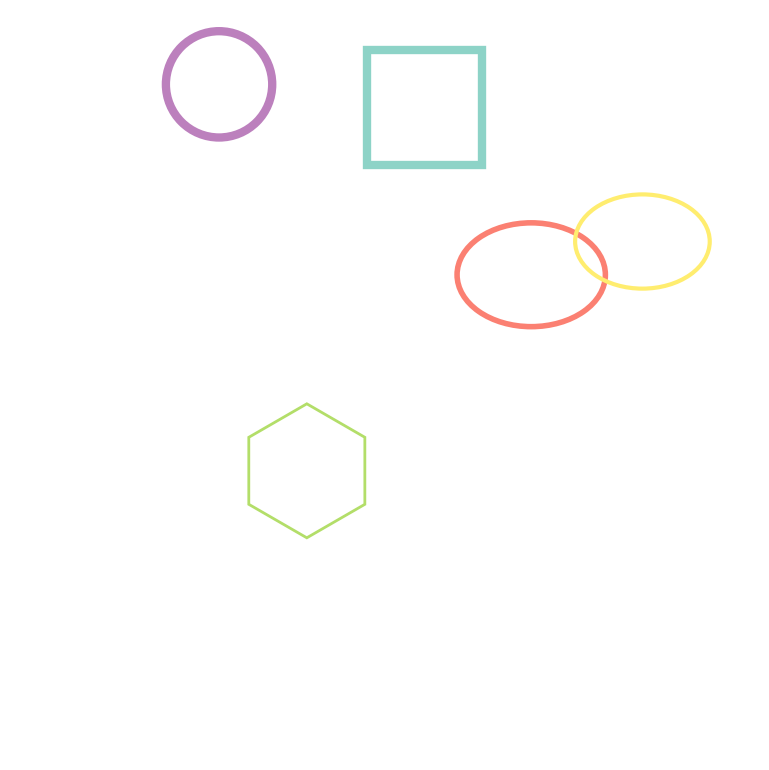[{"shape": "square", "thickness": 3, "radius": 0.37, "center": [0.552, 0.861]}, {"shape": "oval", "thickness": 2, "radius": 0.48, "center": [0.69, 0.643]}, {"shape": "hexagon", "thickness": 1, "radius": 0.44, "center": [0.398, 0.389]}, {"shape": "circle", "thickness": 3, "radius": 0.35, "center": [0.284, 0.89]}, {"shape": "oval", "thickness": 1.5, "radius": 0.44, "center": [0.834, 0.686]}]